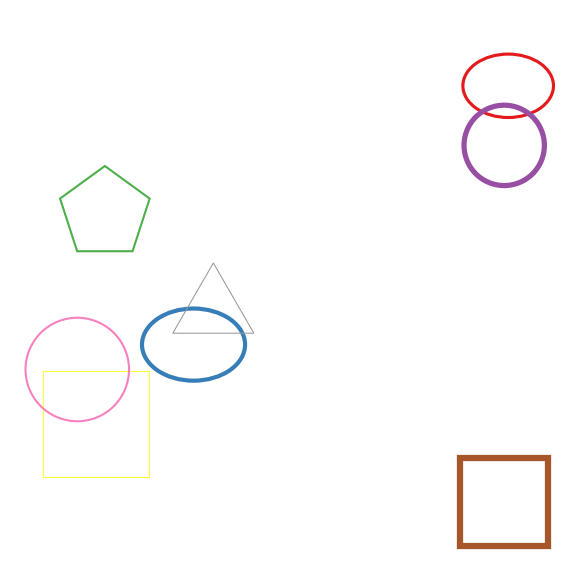[{"shape": "oval", "thickness": 1.5, "radius": 0.39, "center": [0.88, 0.851]}, {"shape": "oval", "thickness": 2, "radius": 0.45, "center": [0.335, 0.402]}, {"shape": "pentagon", "thickness": 1, "radius": 0.41, "center": [0.182, 0.63]}, {"shape": "circle", "thickness": 2.5, "radius": 0.35, "center": [0.873, 0.747]}, {"shape": "square", "thickness": 0.5, "radius": 0.46, "center": [0.167, 0.265]}, {"shape": "square", "thickness": 3, "radius": 0.38, "center": [0.873, 0.13]}, {"shape": "circle", "thickness": 1, "radius": 0.45, "center": [0.134, 0.359]}, {"shape": "triangle", "thickness": 0.5, "radius": 0.41, "center": [0.369, 0.463]}]